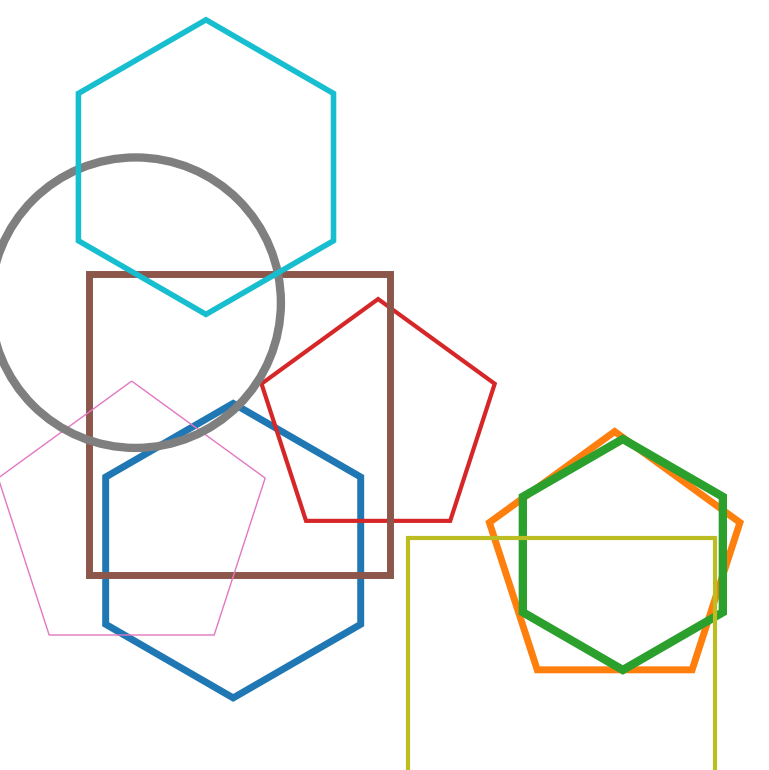[{"shape": "hexagon", "thickness": 2.5, "radius": 0.96, "center": [0.303, 0.285]}, {"shape": "pentagon", "thickness": 2.5, "radius": 0.86, "center": [0.798, 0.269]}, {"shape": "hexagon", "thickness": 3, "radius": 0.75, "center": [0.809, 0.28]}, {"shape": "pentagon", "thickness": 1.5, "radius": 0.8, "center": [0.491, 0.452]}, {"shape": "square", "thickness": 2.5, "radius": 0.98, "center": [0.311, 0.449]}, {"shape": "pentagon", "thickness": 0.5, "radius": 0.91, "center": [0.171, 0.323]}, {"shape": "circle", "thickness": 3, "radius": 0.94, "center": [0.176, 0.607]}, {"shape": "square", "thickness": 1.5, "radius": 0.99, "center": [0.729, 0.103]}, {"shape": "hexagon", "thickness": 2, "radius": 0.96, "center": [0.267, 0.783]}]